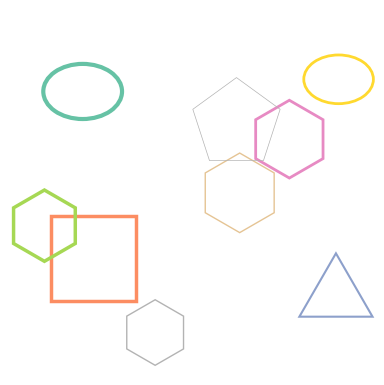[{"shape": "oval", "thickness": 3, "radius": 0.51, "center": [0.215, 0.762]}, {"shape": "square", "thickness": 2.5, "radius": 0.55, "center": [0.243, 0.328]}, {"shape": "triangle", "thickness": 1.5, "radius": 0.55, "center": [0.873, 0.232]}, {"shape": "hexagon", "thickness": 2, "radius": 0.51, "center": [0.752, 0.639]}, {"shape": "hexagon", "thickness": 2.5, "radius": 0.46, "center": [0.115, 0.414]}, {"shape": "oval", "thickness": 2, "radius": 0.45, "center": [0.879, 0.794]}, {"shape": "hexagon", "thickness": 1, "radius": 0.52, "center": [0.623, 0.499]}, {"shape": "hexagon", "thickness": 1, "radius": 0.43, "center": [0.403, 0.136]}, {"shape": "pentagon", "thickness": 0.5, "radius": 0.6, "center": [0.614, 0.679]}]